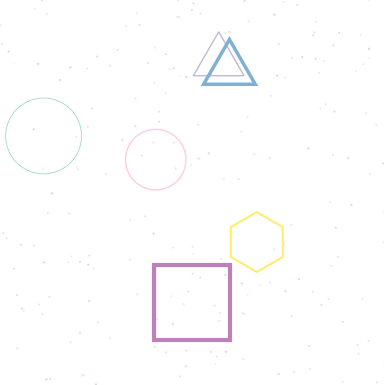[{"shape": "circle", "thickness": 0.5, "radius": 0.49, "center": [0.113, 0.647]}, {"shape": "triangle", "thickness": 1, "radius": 0.38, "center": [0.568, 0.841]}, {"shape": "triangle", "thickness": 2.5, "radius": 0.39, "center": [0.596, 0.82]}, {"shape": "circle", "thickness": 1, "radius": 0.39, "center": [0.405, 0.585]}, {"shape": "square", "thickness": 3, "radius": 0.49, "center": [0.499, 0.215]}, {"shape": "hexagon", "thickness": 1.5, "radius": 0.39, "center": [0.667, 0.371]}]